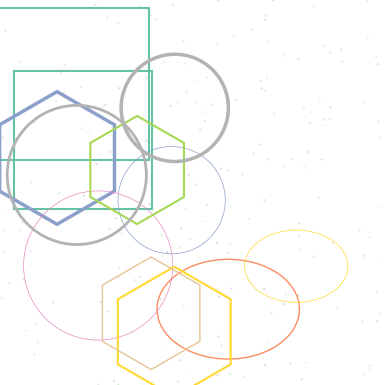[{"shape": "square", "thickness": 1.5, "radius": 0.99, "center": [0.19, 0.781]}, {"shape": "square", "thickness": 1.5, "radius": 0.89, "center": [0.215, 0.636]}, {"shape": "oval", "thickness": 1, "radius": 0.92, "center": [0.593, 0.197]}, {"shape": "hexagon", "thickness": 2.5, "radius": 0.86, "center": [0.148, 0.59]}, {"shape": "circle", "thickness": 0.5, "radius": 0.7, "center": [0.446, 0.48]}, {"shape": "circle", "thickness": 0.5, "radius": 0.97, "center": [0.255, 0.31]}, {"shape": "hexagon", "thickness": 1.5, "radius": 0.7, "center": [0.356, 0.558]}, {"shape": "hexagon", "thickness": 1.5, "radius": 0.85, "center": [0.453, 0.138]}, {"shape": "oval", "thickness": 0.5, "radius": 0.67, "center": [0.77, 0.308]}, {"shape": "hexagon", "thickness": 1, "radius": 0.73, "center": [0.393, 0.186]}, {"shape": "circle", "thickness": 2.5, "radius": 0.7, "center": [0.454, 0.72]}, {"shape": "circle", "thickness": 2, "radius": 0.9, "center": [0.199, 0.546]}]